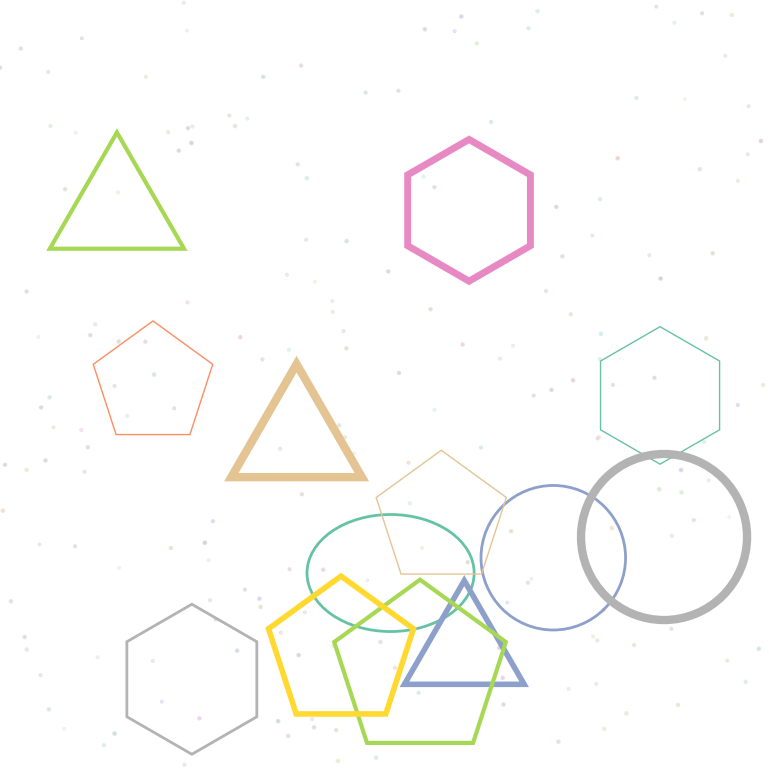[{"shape": "oval", "thickness": 1, "radius": 0.54, "center": [0.507, 0.256]}, {"shape": "hexagon", "thickness": 0.5, "radius": 0.45, "center": [0.857, 0.486]}, {"shape": "pentagon", "thickness": 0.5, "radius": 0.41, "center": [0.199, 0.502]}, {"shape": "circle", "thickness": 1, "radius": 0.47, "center": [0.719, 0.276]}, {"shape": "triangle", "thickness": 2, "radius": 0.45, "center": [0.603, 0.156]}, {"shape": "hexagon", "thickness": 2.5, "radius": 0.46, "center": [0.609, 0.727]}, {"shape": "triangle", "thickness": 1.5, "radius": 0.5, "center": [0.152, 0.727]}, {"shape": "pentagon", "thickness": 1.5, "radius": 0.59, "center": [0.545, 0.13]}, {"shape": "pentagon", "thickness": 2, "radius": 0.49, "center": [0.443, 0.153]}, {"shape": "triangle", "thickness": 3, "radius": 0.49, "center": [0.385, 0.429]}, {"shape": "pentagon", "thickness": 0.5, "radius": 0.44, "center": [0.573, 0.326]}, {"shape": "circle", "thickness": 3, "radius": 0.54, "center": [0.862, 0.303]}, {"shape": "hexagon", "thickness": 1, "radius": 0.49, "center": [0.249, 0.118]}]